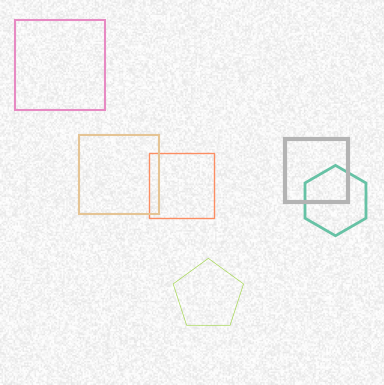[{"shape": "hexagon", "thickness": 2, "radius": 0.46, "center": [0.871, 0.479]}, {"shape": "square", "thickness": 1, "radius": 0.42, "center": [0.472, 0.518]}, {"shape": "square", "thickness": 1.5, "radius": 0.58, "center": [0.155, 0.831]}, {"shape": "pentagon", "thickness": 0.5, "radius": 0.48, "center": [0.541, 0.233]}, {"shape": "square", "thickness": 1.5, "radius": 0.51, "center": [0.309, 0.547]}, {"shape": "square", "thickness": 3, "radius": 0.41, "center": [0.823, 0.558]}]